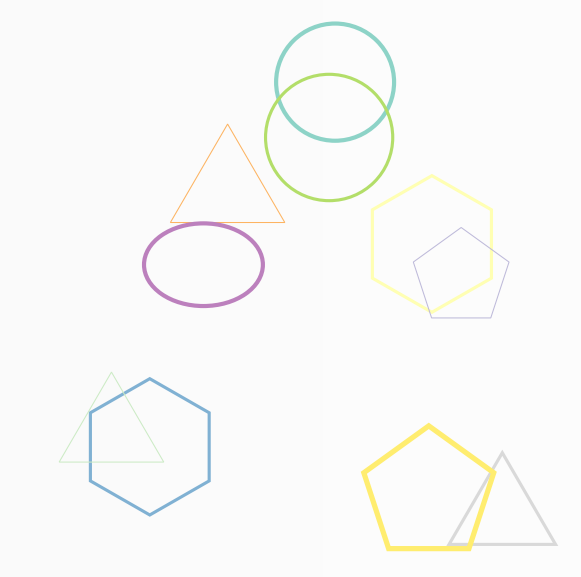[{"shape": "circle", "thickness": 2, "radius": 0.51, "center": [0.577, 0.857]}, {"shape": "hexagon", "thickness": 1.5, "radius": 0.59, "center": [0.743, 0.577]}, {"shape": "pentagon", "thickness": 0.5, "radius": 0.43, "center": [0.793, 0.519]}, {"shape": "hexagon", "thickness": 1.5, "radius": 0.59, "center": [0.258, 0.225]}, {"shape": "triangle", "thickness": 0.5, "radius": 0.57, "center": [0.392, 0.671]}, {"shape": "circle", "thickness": 1.5, "radius": 0.55, "center": [0.566, 0.761]}, {"shape": "triangle", "thickness": 1.5, "radius": 0.53, "center": [0.864, 0.109]}, {"shape": "oval", "thickness": 2, "radius": 0.51, "center": [0.35, 0.541]}, {"shape": "triangle", "thickness": 0.5, "radius": 0.52, "center": [0.192, 0.251]}, {"shape": "pentagon", "thickness": 2.5, "radius": 0.59, "center": [0.738, 0.144]}]